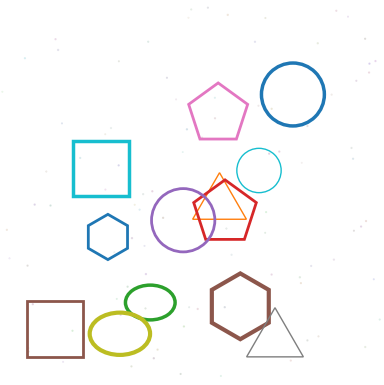[{"shape": "hexagon", "thickness": 2, "radius": 0.29, "center": [0.28, 0.384]}, {"shape": "circle", "thickness": 2.5, "radius": 0.41, "center": [0.761, 0.755]}, {"shape": "triangle", "thickness": 1, "radius": 0.4, "center": [0.57, 0.471]}, {"shape": "oval", "thickness": 2.5, "radius": 0.32, "center": [0.39, 0.214]}, {"shape": "pentagon", "thickness": 2, "radius": 0.43, "center": [0.584, 0.447]}, {"shape": "circle", "thickness": 2, "radius": 0.41, "center": [0.476, 0.428]}, {"shape": "square", "thickness": 2, "radius": 0.36, "center": [0.143, 0.145]}, {"shape": "hexagon", "thickness": 3, "radius": 0.43, "center": [0.624, 0.204]}, {"shape": "pentagon", "thickness": 2, "radius": 0.4, "center": [0.567, 0.704]}, {"shape": "triangle", "thickness": 1, "radius": 0.43, "center": [0.714, 0.116]}, {"shape": "oval", "thickness": 3, "radius": 0.39, "center": [0.311, 0.133]}, {"shape": "circle", "thickness": 1, "radius": 0.29, "center": [0.673, 0.557]}, {"shape": "square", "thickness": 2.5, "radius": 0.36, "center": [0.263, 0.562]}]